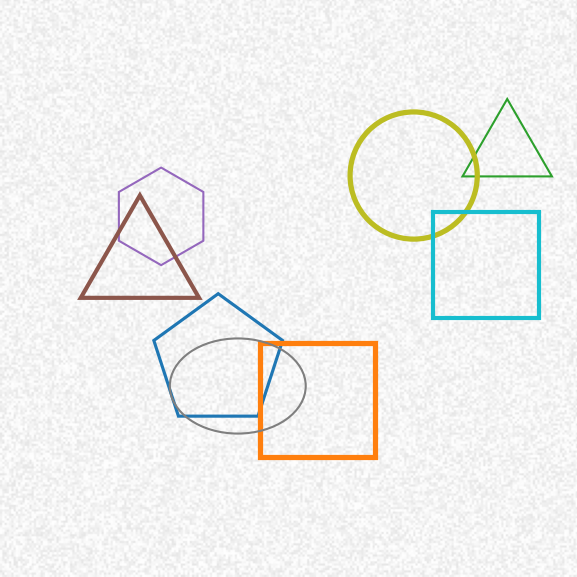[{"shape": "pentagon", "thickness": 1.5, "radius": 0.59, "center": [0.378, 0.373]}, {"shape": "square", "thickness": 2.5, "radius": 0.5, "center": [0.55, 0.306]}, {"shape": "triangle", "thickness": 1, "radius": 0.45, "center": [0.878, 0.738]}, {"shape": "hexagon", "thickness": 1, "radius": 0.42, "center": [0.279, 0.624]}, {"shape": "triangle", "thickness": 2, "radius": 0.59, "center": [0.242, 0.543]}, {"shape": "oval", "thickness": 1, "radius": 0.59, "center": [0.412, 0.331]}, {"shape": "circle", "thickness": 2.5, "radius": 0.55, "center": [0.716, 0.695]}, {"shape": "square", "thickness": 2, "radius": 0.46, "center": [0.842, 0.54]}]